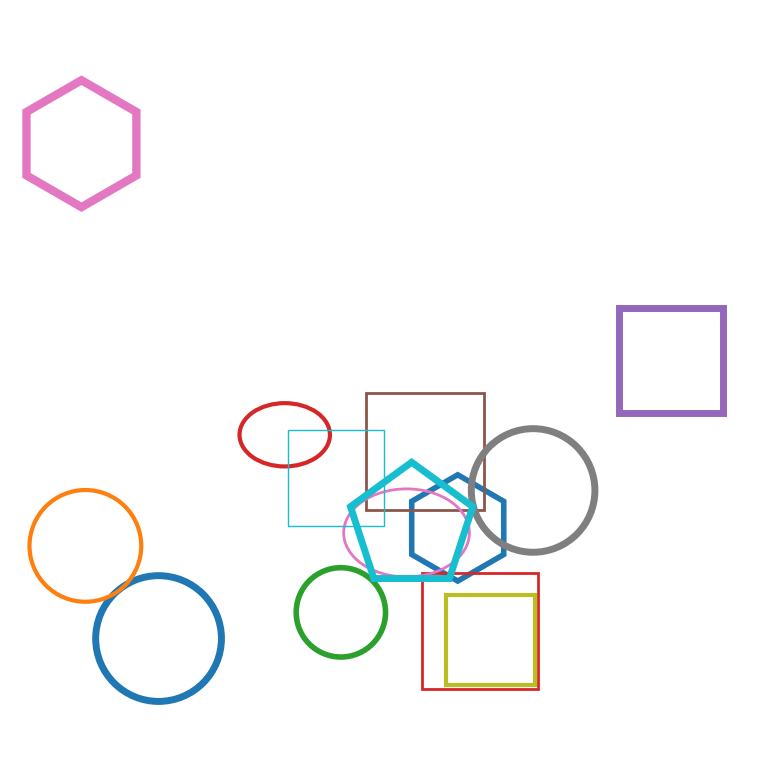[{"shape": "circle", "thickness": 2.5, "radius": 0.41, "center": [0.206, 0.171]}, {"shape": "hexagon", "thickness": 2, "radius": 0.35, "center": [0.594, 0.314]}, {"shape": "circle", "thickness": 1.5, "radius": 0.36, "center": [0.111, 0.291]}, {"shape": "circle", "thickness": 2, "radius": 0.29, "center": [0.443, 0.205]}, {"shape": "square", "thickness": 1, "radius": 0.38, "center": [0.624, 0.18]}, {"shape": "oval", "thickness": 1.5, "radius": 0.29, "center": [0.37, 0.435]}, {"shape": "square", "thickness": 2.5, "radius": 0.34, "center": [0.872, 0.532]}, {"shape": "square", "thickness": 1, "radius": 0.38, "center": [0.552, 0.414]}, {"shape": "oval", "thickness": 1, "radius": 0.41, "center": [0.528, 0.308]}, {"shape": "hexagon", "thickness": 3, "radius": 0.41, "center": [0.106, 0.813]}, {"shape": "circle", "thickness": 2.5, "radius": 0.4, "center": [0.692, 0.363]}, {"shape": "square", "thickness": 1.5, "radius": 0.29, "center": [0.637, 0.169]}, {"shape": "pentagon", "thickness": 2.5, "radius": 0.42, "center": [0.535, 0.316]}, {"shape": "square", "thickness": 0.5, "radius": 0.31, "center": [0.437, 0.38]}]